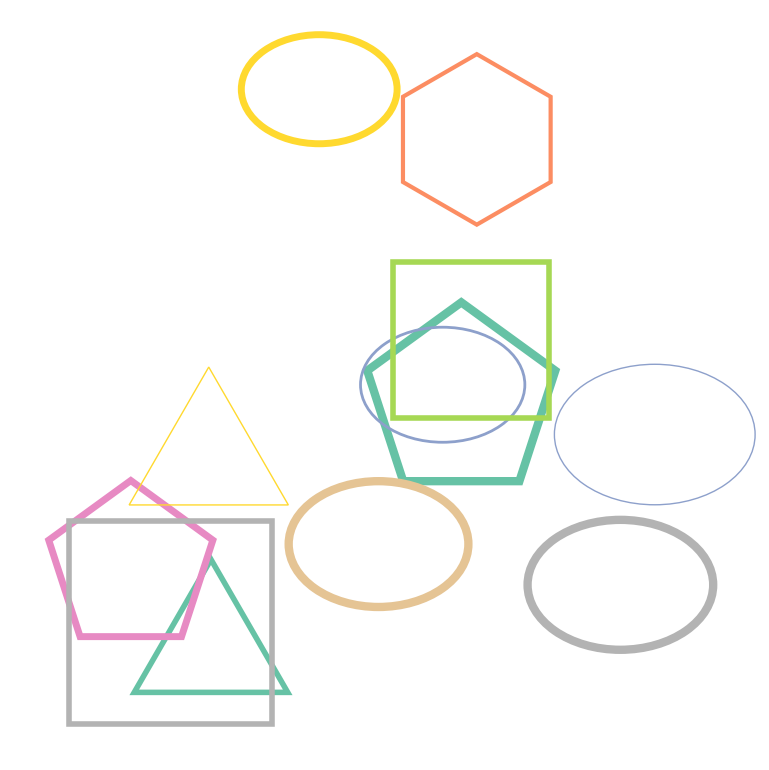[{"shape": "triangle", "thickness": 2, "radius": 0.58, "center": [0.274, 0.158]}, {"shape": "pentagon", "thickness": 3, "radius": 0.64, "center": [0.599, 0.479]}, {"shape": "hexagon", "thickness": 1.5, "radius": 0.55, "center": [0.619, 0.819]}, {"shape": "oval", "thickness": 0.5, "radius": 0.65, "center": [0.85, 0.436]}, {"shape": "oval", "thickness": 1, "radius": 0.53, "center": [0.575, 0.5]}, {"shape": "pentagon", "thickness": 2.5, "radius": 0.56, "center": [0.17, 0.264]}, {"shape": "square", "thickness": 2, "radius": 0.51, "center": [0.612, 0.559]}, {"shape": "oval", "thickness": 2.5, "radius": 0.51, "center": [0.415, 0.884]}, {"shape": "triangle", "thickness": 0.5, "radius": 0.6, "center": [0.271, 0.404]}, {"shape": "oval", "thickness": 3, "radius": 0.58, "center": [0.492, 0.293]}, {"shape": "oval", "thickness": 3, "radius": 0.6, "center": [0.806, 0.24]}, {"shape": "square", "thickness": 2, "radius": 0.66, "center": [0.221, 0.192]}]